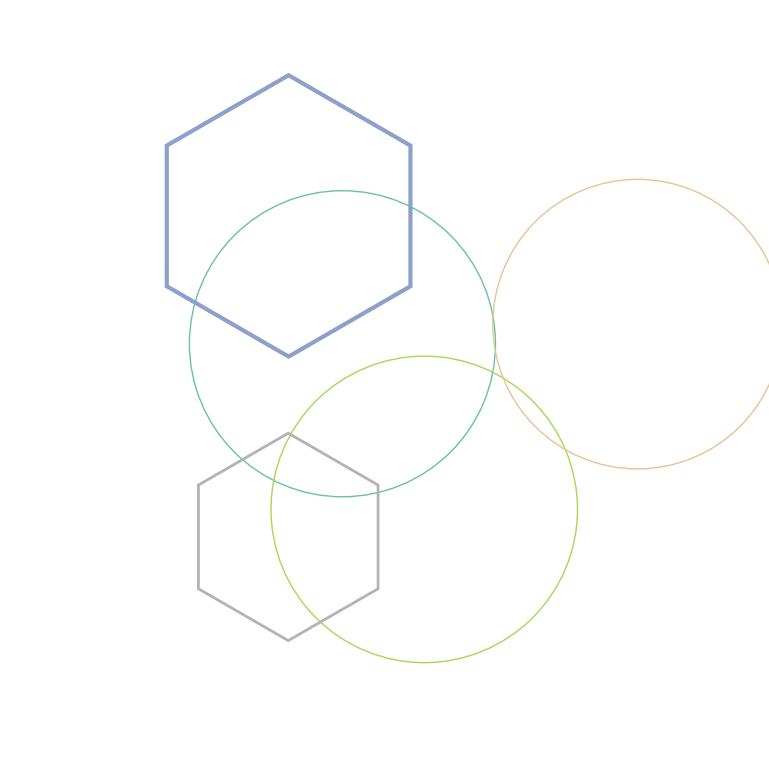[{"shape": "circle", "thickness": 0.5, "radius": 0.99, "center": [0.445, 0.554]}, {"shape": "hexagon", "thickness": 1.5, "radius": 0.91, "center": [0.375, 0.72]}, {"shape": "circle", "thickness": 0.5, "radius": 1.0, "center": [0.551, 0.338]}, {"shape": "circle", "thickness": 0.5, "radius": 0.94, "center": [0.828, 0.579]}, {"shape": "hexagon", "thickness": 1, "radius": 0.67, "center": [0.374, 0.303]}]